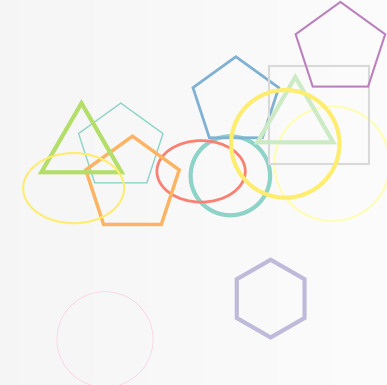[{"shape": "circle", "thickness": 3, "radius": 0.51, "center": [0.594, 0.543]}, {"shape": "pentagon", "thickness": 1, "radius": 0.57, "center": [0.312, 0.618]}, {"shape": "circle", "thickness": 1.5, "radius": 0.74, "center": [0.857, 0.575]}, {"shape": "hexagon", "thickness": 3, "radius": 0.5, "center": [0.698, 0.224]}, {"shape": "oval", "thickness": 2, "radius": 0.57, "center": [0.519, 0.555]}, {"shape": "pentagon", "thickness": 2, "radius": 0.58, "center": [0.609, 0.736]}, {"shape": "pentagon", "thickness": 2.5, "radius": 0.63, "center": [0.342, 0.52]}, {"shape": "triangle", "thickness": 3, "radius": 0.6, "center": [0.21, 0.612]}, {"shape": "circle", "thickness": 0.5, "radius": 0.62, "center": [0.271, 0.118]}, {"shape": "square", "thickness": 1.5, "radius": 0.64, "center": [0.823, 0.701]}, {"shape": "pentagon", "thickness": 1.5, "radius": 0.61, "center": [0.878, 0.873]}, {"shape": "triangle", "thickness": 3, "radius": 0.57, "center": [0.762, 0.687]}, {"shape": "oval", "thickness": 1.5, "radius": 0.65, "center": [0.19, 0.511]}, {"shape": "circle", "thickness": 3, "radius": 0.7, "center": [0.736, 0.626]}]